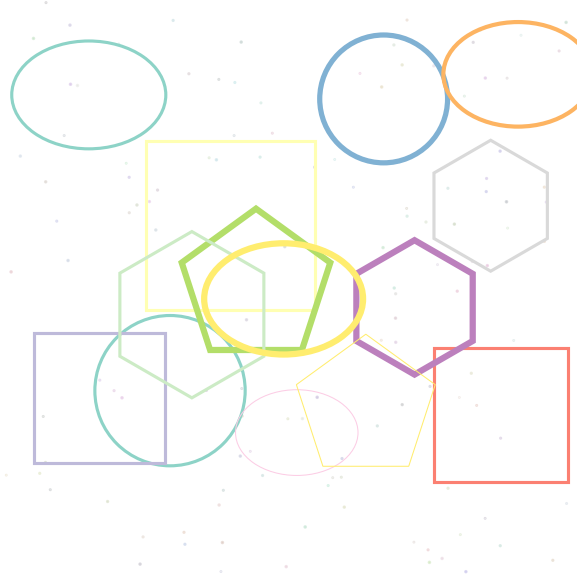[{"shape": "circle", "thickness": 1.5, "radius": 0.65, "center": [0.294, 0.323]}, {"shape": "oval", "thickness": 1.5, "radius": 0.67, "center": [0.154, 0.835]}, {"shape": "square", "thickness": 1.5, "radius": 0.73, "center": [0.399, 0.609]}, {"shape": "square", "thickness": 1.5, "radius": 0.56, "center": [0.172, 0.31]}, {"shape": "square", "thickness": 1.5, "radius": 0.58, "center": [0.868, 0.281]}, {"shape": "circle", "thickness": 2.5, "radius": 0.55, "center": [0.664, 0.828]}, {"shape": "oval", "thickness": 2, "radius": 0.65, "center": [0.897, 0.87]}, {"shape": "pentagon", "thickness": 3, "radius": 0.68, "center": [0.443, 0.503]}, {"shape": "oval", "thickness": 0.5, "radius": 0.53, "center": [0.514, 0.25]}, {"shape": "hexagon", "thickness": 1.5, "radius": 0.57, "center": [0.85, 0.643]}, {"shape": "hexagon", "thickness": 3, "radius": 0.58, "center": [0.718, 0.467]}, {"shape": "hexagon", "thickness": 1.5, "radius": 0.72, "center": [0.332, 0.454]}, {"shape": "oval", "thickness": 3, "radius": 0.69, "center": [0.491, 0.482]}, {"shape": "pentagon", "thickness": 0.5, "radius": 0.63, "center": [0.633, 0.294]}]